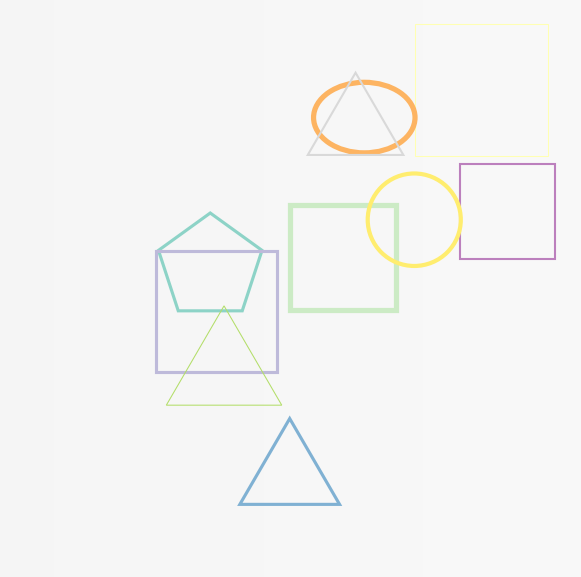[{"shape": "pentagon", "thickness": 1.5, "radius": 0.47, "center": [0.362, 0.537]}, {"shape": "square", "thickness": 0.5, "radius": 0.57, "center": [0.828, 0.844]}, {"shape": "square", "thickness": 1.5, "radius": 0.52, "center": [0.373, 0.46]}, {"shape": "triangle", "thickness": 1.5, "radius": 0.5, "center": [0.498, 0.175]}, {"shape": "oval", "thickness": 2.5, "radius": 0.44, "center": [0.627, 0.796]}, {"shape": "triangle", "thickness": 0.5, "radius": 0.57, "center": [0.385, 0.355]}, {"shape": "triangle", "thickness": 1, "radius": 0.47, "center": [0.612, 0.778]}, {"shape": "square", "thickness": 1, "radius": 0.41, "center": [0.873, 0.633]}, {"shape": "square", "thickness": 2.5, "radius": 0.45, "center": [0.59, 0.553]}, {"shape": "circle", "thickness": 2, "radius": 0.4, "center": [0.713, 0.619]}]